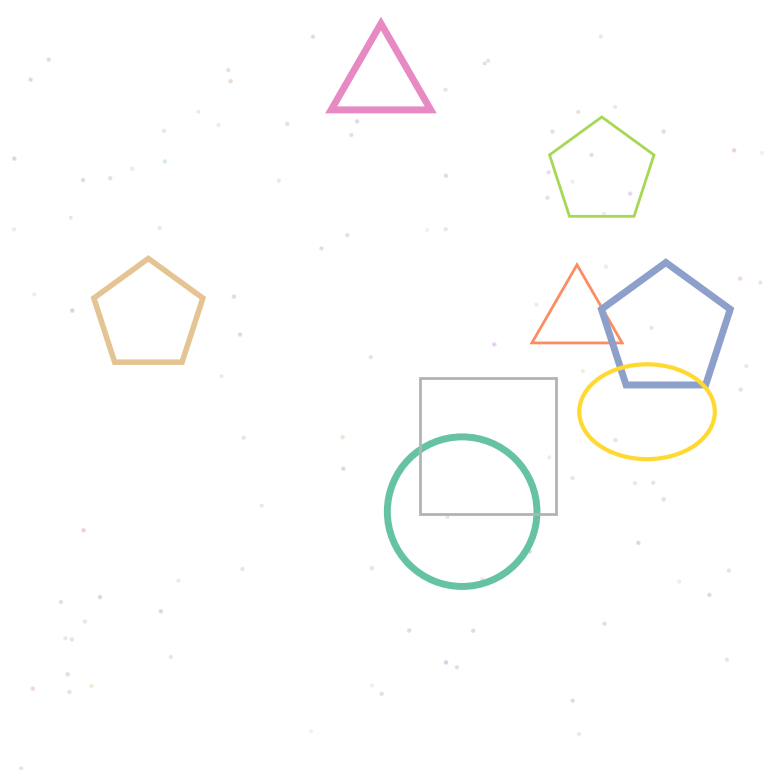[{"shape": "circle", "thickness": 2.5, "radius": 0.49, "center": [0.6, 0.336]}, {"shape": "triangle", "thickness": 1, "radius": 0.34, "center": [0.749, 0.588]}, {"shape": "pentagon", "thickness": 2.5, "radius": 0.44, "center": [0.865, 0.571]}, {"shape": "triangle", "thickness": 2.5, "radius": 0.37, "center": [0.495, 0.895]}, {"shape": "pentagon", "thickness": 1, "radius": 0.36, "center": [0.782, 0.777]}, {"shape": "oval", "thickness": 1.5, "radius": 0.44, "center": [0.84, 0.465]}, {"shape": "pentagon", "thickness": 2, "radius": 0.37, "center": [0.193, 0.59]}, {"shape": "square", "thickness": 1, "radius": 0.44, "center": [0.634, 0.421]}]